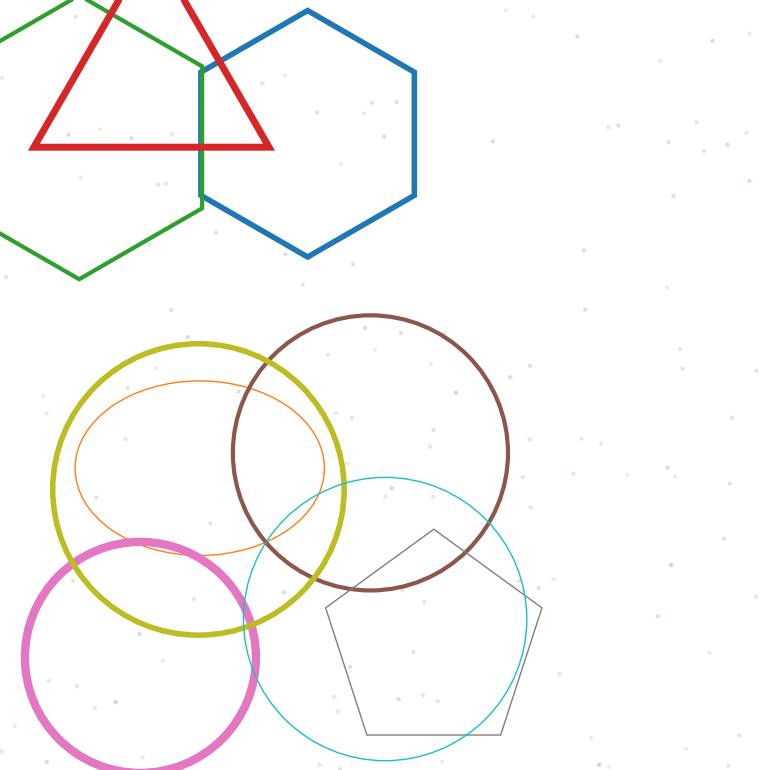[{"shape": "hexagon", "thickness": 2, "radius": 0.8, "center": [0.4, 0.826]}, {"shape": "oval", "thickness": 0.5, "radius": 0.81, "center": [0.259, 0.392]}, {"shape": "hexagon", "thickness": 1.5, "radius": 0.92, "center": [0.103, 0.822]}, {"shape": "triangle", "thickness": 2.5, "radius": 0.88, "center": [0.197, 0.897]}, {"shape": "circle", "thickness": 1.5, "radius": 0.89, "center": [0.481, 0.412]}, {"shape": "circle", "thickness": 3, "radius": 0.75, "center": [0.182, 0.146]}, {"shape": "pentagon", "thickness": 0.5, "radius": 0.74, "center": [0.563, 0.165]}, {"shape": "circle", "thickness": 2, "radius": 0.95, "center": [0.258, 0.364]}, {"shape": "circle", "thickness": 0.5, "radius": 0.92, "center": [0.5, 0.196]}]